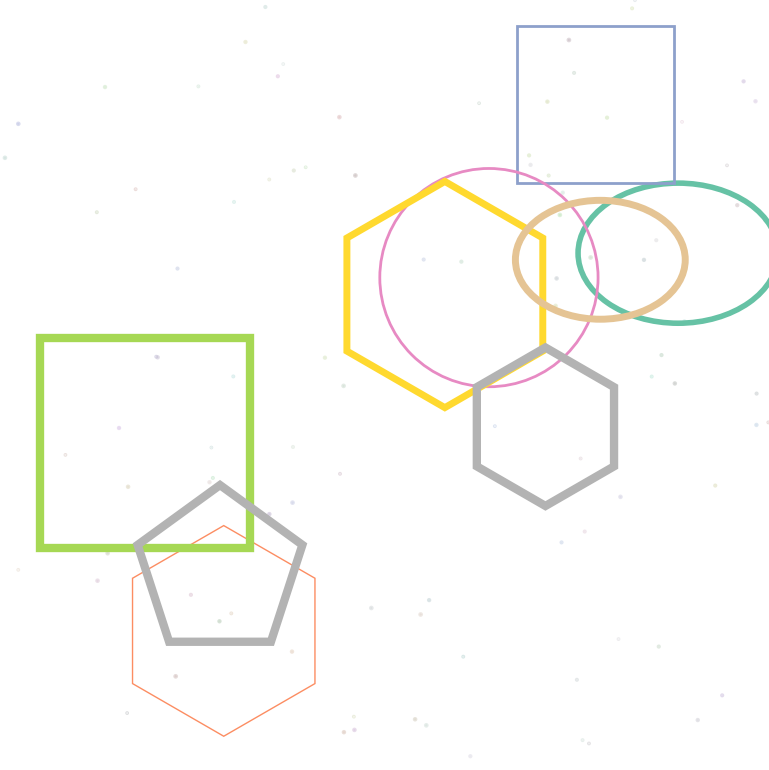[{"shape": "oval", "thickness": 2, "radius": 0.65, "center": [0.881, 0.671]}, {"shape": "hexagon", "thickness": 0.5, "radius": 0.68, "center": [0.291, 0.181]}, {"shape": "square", "thickness": 1, "radius": 0.51, "center": [0.774, 0.864]}, {"shape": "circle", "thickness": 1, "radius": 0.71, "center": [0.635, 0.639]}, {"shape": "square", "thickness": 3, "radius": 0.68, "center": [0.188, 0.425]}, {"shape": "hexagon", "thickness": 2.5, "radius": 0.73, "center": [0.578, 0.617]}, {"shape": "oval", "thickness": 2.5, "radius": 0.55, "center": [0.78, 0.663]}, {"shape": "hexagon", "thickness": 3, "radius": 0.51, "center": [0.708, 0.446]}, {"shape": "pentagon", "thickness": 3, "radius": 0.56, "center": [0.286, 0.258]}]